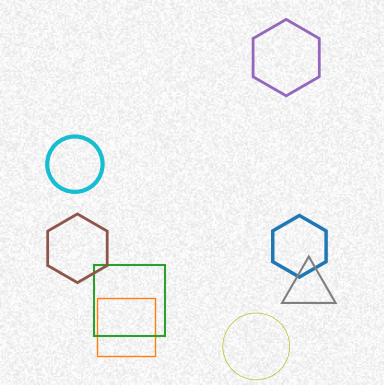[{"shape": "hexagon", "thickness": 2.5, "radius": 0.4, "center": [0.778, 0.36]}, {"shape": "square", "thickness": 1, "radius": 0.37, "center": [0.327, 0.15]}, {"shape": "square", "thickness": 1.5, "radius": 0.47, "center": [0.337, 0.22]}, {"shape": "hexagon", "thickness": 2, "radius": 0.5, "center": [0.743, 0.85]}, {"shape": "hexagon", "thickness": 2, "radius": 0.45, "center": [0.201, 0.355]}, {"shape": "triangle", "thickness": 1.5, "radius": 0.4, "center": [0.802, 0.253]}, {"shape": "circle", "thickness": 0.5, "radius": 0.43, "center": [0.666, 0.1]}, {"shape": "circle", "thickness": 3, "radius": 0.36, "center": [0.195, 0.574]}]